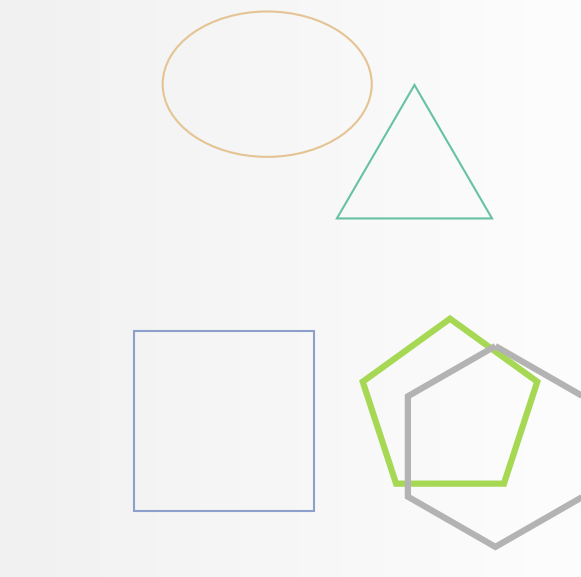[{"shape": "triangle", "thickness": 1, "radius": 0.77, "center": [0.713, 0.698]}, {"shape": "square", "thickness": 1, "radius": 0.78, "center": [0.385, 0.27]}, {"shape": "pentagon", "thickness": 3, "radius": 0.79, "center": [0.774, 0.289]}, {"shape": "oval", "thickness": 1, "radius": 0.9, "center": [0.46, 0.853]}, {"shape": "hexagon", "thickness": 3, "radius": 0.87, "center": [0.852, 0.226]}]